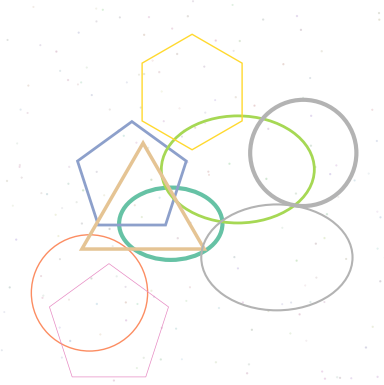[{"shape": "oval", "thickness": 3, "radius": 0.67, "center": [0.444, 0.419]}, {"shape": "circle", "thickness": 1, "radius": 0.75, "center": [0.232, 0.239]}, {"shape": "pentagon", "thickness": 2, "radius": 0.74, "center": [0.343, 0.536]}, {"shape": "pentagon", "thickness": 0.5, "radius": 0.81, "center": [0.283, 0.153]}, {"shape": "oval", "thickness": 2, "radius": 0.99, "center": [0.618, 0.56]}, {"shape": "hexagon", "thickness": 1, "radius": 0.75, "center": [0.499, 0.761]}, {"shape": "triangle", "thickness": 2.5, "radius": 0.92, "center": [0.372, 0.445]}, {"shape": "oval", "thickness": 1.5, "radius": 0.98, "center": [0.719, 0.331]}, {"shape": "circle", "thickness": 3, "radius": 0.69, "center": [0.788, 0.603]}]